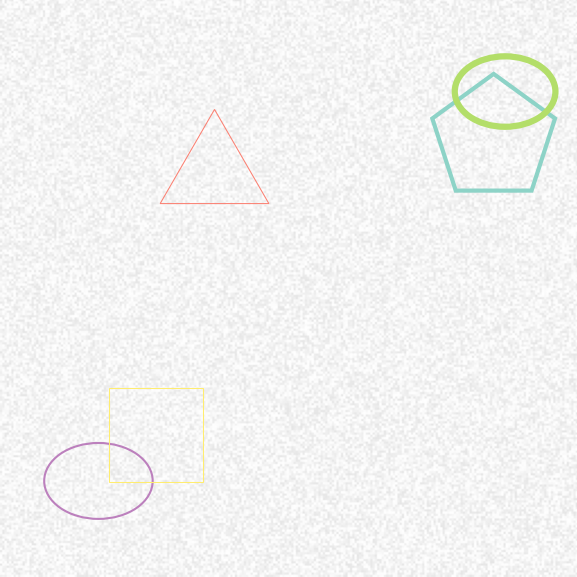[{"shape": "pentagon", "thickness": 2, "radius": 0.56, "center": [0.855, 0.759]}, {"shape": "triangle", "thickness": 0.5, "radius": 0.54, "center": [0.371, 0.701]}, {"shape": "oval", "thickness": 3, "radius": 0.44, "center": [0.875, 0.841]}, {"shape": "oval", "thickness": 1, "radius": 0.47, "center": [0.17, 0.166]}, {"shape": "square", "thickness": 0.5, "radius": 0.41, "center": [0.271, 0.246]}]